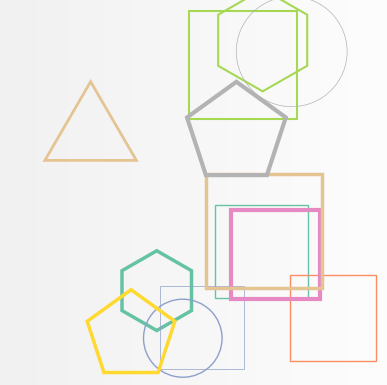[{"shape": "square", "thickness": 1, "radius": 0.6, "center": [0.675, 0.347]}, {"shape": "hexagon", "thickness": 2.5, "radius": 0.52, "center": [0.405, 0.245]}, {"shape": "square", "thickness": 1, "radius": 0.56, "center": [0.859, 0.174]}, {"shape": "circle", "thickness": 1, "radius": 0.51, "center": [0.472, 0.122]}, {"shape": "square", "thickness": 0.5, "radius": 0.54, "center": [0.522, 0.15]}, {"shape": "square", "thickness": 3, "radius": 0.58, "center": [0.711, 0.34]}, {"shape": "hexagon", "thickness": 1.5, "radius": 0.66, "center": [0.678, 0.895]}, {"shape": "square", "thickness": 1.5, "radius": 0.7, "center": [0.627, 0.832]}, {"shape": "pentagon", "thickness": 2.5, "radius": 0.59, "center": [0.338, 0.129]}, {"shape": "triangle", "thickness": 2, "radius": 0.68, "center": [0.234, 0.652]}, {"shape": "square", "thickness": 2.5, "radius": 0.74, "center": [0.681, 0.4]}, {"shape": "pentagon", "thickness": 3, "radius": 0.67, "center": [0.61, 0.654]}, {"shape": "circle", "thickness": 0.5, "radius": 0.72, "center": [0.753, 0.866]}]